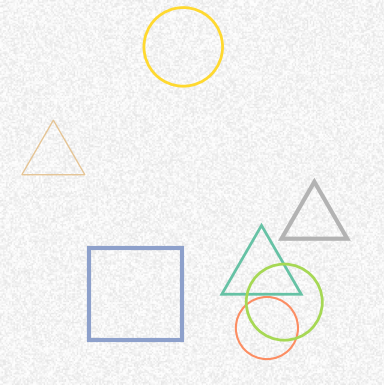[{"shape": "triangle", "thickness": 2, "radius": 0.6, "center": [0.679, 0.295]}, {"shape": "circle", "thickness": 1.5, "radius": 0.4, "center": [0.693, 0.148]}, {"shape": "square", "thickness": 3, "radius": 0.6, "center": [0.352, 0.236]}, {"shape": "circle", "thickness": 2, "radius": 0.49, "center": [0.738, 0.215]}, {"shape": "circle", "thickness": 2, "radius": 0.51, "center": [0.476, 0.878]}, {"shape": "triangle", "thickness": 1, "radius": 0.47, "center": [0.139, 0.593]}, {"shape": "triangle", "thickness": 3, "radius": 0.49, "center": [0.817, 0.429]}]